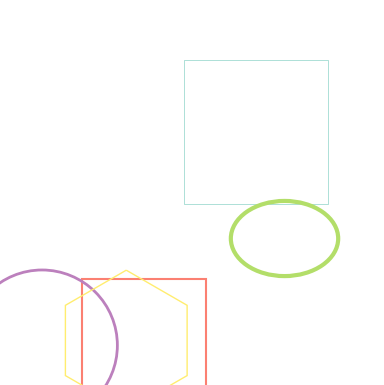[{"shape": "square", "thickness": 0.5, "radius": 0.93, "center": [0.664, 0.657]}, {"shape": "square", "thickness": 1.5, "radius": 0.81, "center": [0.374, 0.114]}, {"shape": "oval", "thickness": 3, "radius": 0.7, "center": [0.739, 0.38]}, {"shape": "circle", "thickness": 2, "radius": 0.98, "center": [0.109, 0.103]}, {"shape": "hexagon", "thickness": 1, "radius": 0.91, "center": [0.328, 0.116]}]